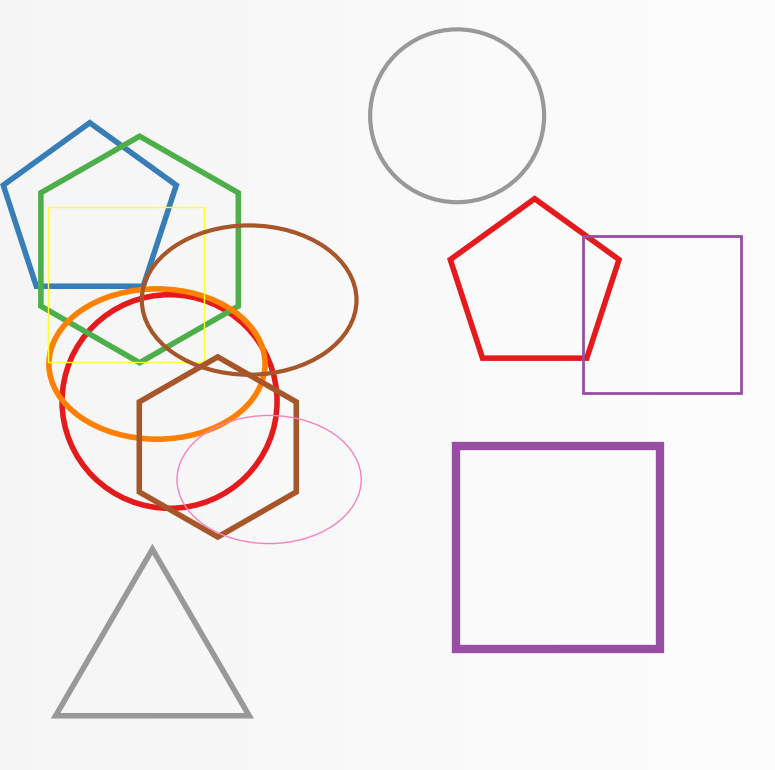[{"shape": "pentagon", "thickness": 2, "radius": 0.57, "center": [0.69, 0.627]}, {"shape": "circle", "thickness": 2, "radius": 0.69, "center": [0.219, 0.479]}, {"shape": "pentagon", "thickness": 2, "radius": 0.59, "center": [0.116, 0.723]}, {"shape": "hexagon", "thickness": 2, "radius": 0.74, "center": [0.18, 0.676]}, {"shape": "square", "thickness": 1, "radius": 0.51, "center": [0.854, 0.592]}, {"shape": "square", "thickness": 3, "radius": 0.66, "center": [0.72, 0.289]}, {"shape": "oval", "thickness": 2, "radius": 0.7, "center": [0.203, 0.527]}, {"shape": "square", "thickness": 0.5, "radius": 0.5, "center": [0.162, 0.631]}, {"shape": "hexagon", "thickness": 2, "radius": 0.58, "center": [0.281, 0.42]}, {"shape": "oval", "thickness": 1.5, "radius": 0.69, "center": [0.321, 0.61]}, {"shape": "oval", "thickness": 0.5, "radius": 0.59, "center": [0.347, 0.377]}, {"shape": "circle", "thickness": 1.5, "radius": 0.56, "center": [0.59, 0.85]}, {"shape": "triangle", "thickness": 2, "radius": 0.72, "center": [0.197, 0.143]}]